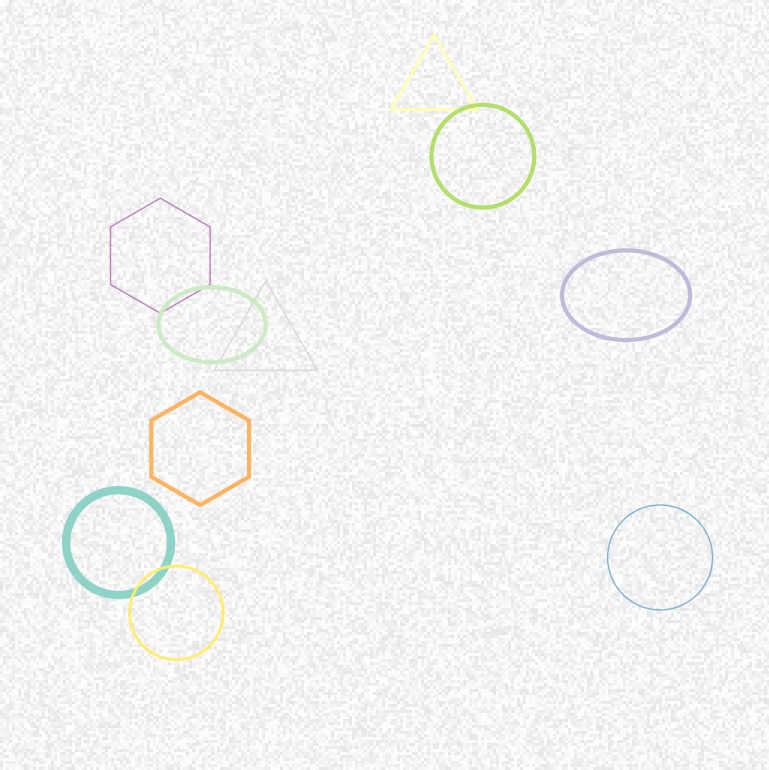[{"shape": "circle", "thickness": 3, "radius": 0.34, "center": [0.154, 0.295]}, {"shape": "triangle", "thickness": 1, "radius": 0.32, "center": [0.564, 0.89]}, {"shape": "oval", "thickness": 1.5, "radius": 0.42, "center": [0.813, 0.617]}, {"shape": "circle", "thickness": 0.5, "radius": 0.34, "center": [0.857, 0.276]}, {"shape": "hexagon", "thickness": 1.5, "radius": 0.37, "center": [0.26, 0.417]}, {"shape": "circle", "thickness": 1.5, "radius": 0.33, "center": [0.627, 0.797]}, {"shape": "triangle", "thickness": 0.5, "radius": 0.39, "center": [0.345, 0.558]}, {"shape": "hexagon", "thickness": 0.5, "radius": 0.37, "center": [0.208, 0.668]}, {"shape": "oval", "thickness": 1.5, "radius": 0.35, "center": [0.275, 0.578]}, {"shape": "circle", "thickness": 1, "radius": 0.3, "center": [0.229, 0.204]}]